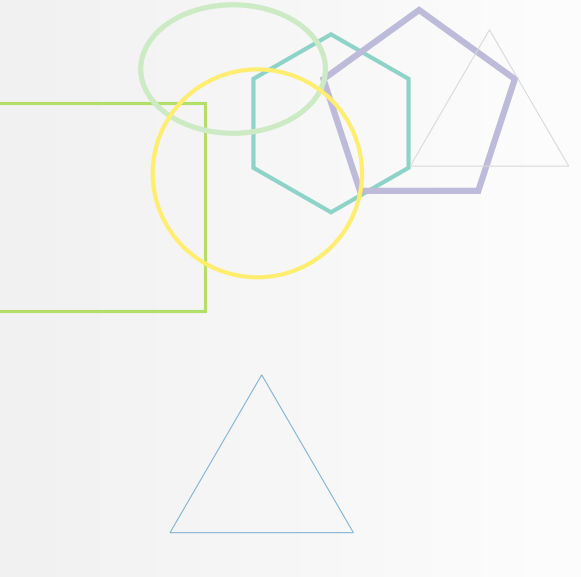[{"shape": "hexagon", "thickness": 2, "radius": 0.77, "center": [0.569, 0.786]}, {"shape": "pentagon", "thickness": 3, "radius": 0.87, "center": [0.721, 0.809]}, {"shape": "triangle", "thickness": 0.5, "radius": 0.91, "center": [0.45, 0.168]}, {"shape": "square", "thickness": 1.5, "radius": 0.9, "center": [0.173, 0.641]}, {"shape": "triangle", "thickness": 0.5, "radius": 0.79, "center": [0.842, 0.79]}, {"shape": "oval", "thickness": 2.5, "radius": 0.79, "center": [0.401, 0.88]}, {"shape": "circle", "thickness": 2, "radius": 0.9, "center": [0.443, 0.699]}]